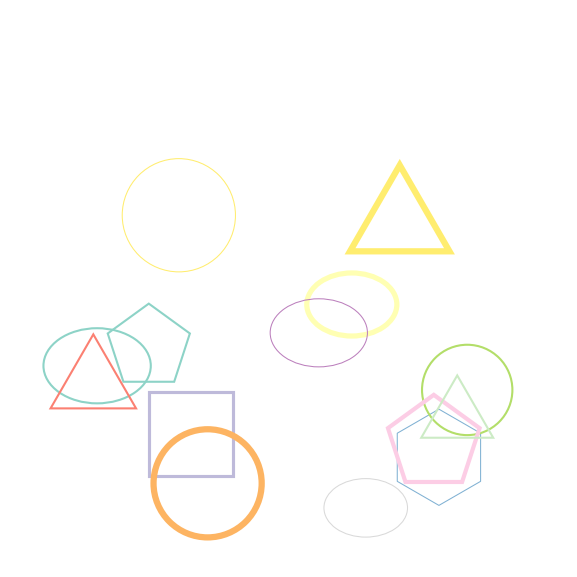[{"shape": "oval", "thickness": 1, "radius": 0.46, "center": [0.168, 0.366]}, {"shape": "pentagon", "thickness": 1, "radius": 0.37, "center": [0.258, 0.399]}, {"shape": "oval", "thickness": 2.5, "radius": 0.39, "center": [0.609, 0.472]}, {"shape": "square", "thickness": 1.5, "radius": 0.36, "center": [0.331, 0.248]}, {"shape": "triangle", "thickness": 1, "radius": 0.43, "center": [0.162, 0.335]}, {"shape": "hexagon", "thickness": 0.5, "radius": 0.42, "center": [0.76, 0.207]}, {"shape": "circle", "thickness": 3, "radius": 0.47, "center": [0.359, 0.162]}, {"shape": "circle", "thickness": 1, "radius": 0.39, "center": [0.809, 0.324]}, {"shape": "pentagon", "thickness": 2, "radius": 0.42, "center": [0.751, 0.232]}, {"shape": "oval", "thickness": 0.5, "radius": 0.36, "center": [0.633, 0.12]}, {"shape": "oval", "thickness": 0.5, "radius": 0.42, "center": [0.552, 0.423]}, {"shape": "triangle", "thickness": 1, "radius": 0.36, "center": [0.792, 0.277]}, {"shape": "circle", "thickness": 0.5, "radius": 0.49, "center": [0.31, 0.626]}, {"shape": "triangle", "thickness": 3, "radius": 0.5, "center": [0.692, 0.614]}]